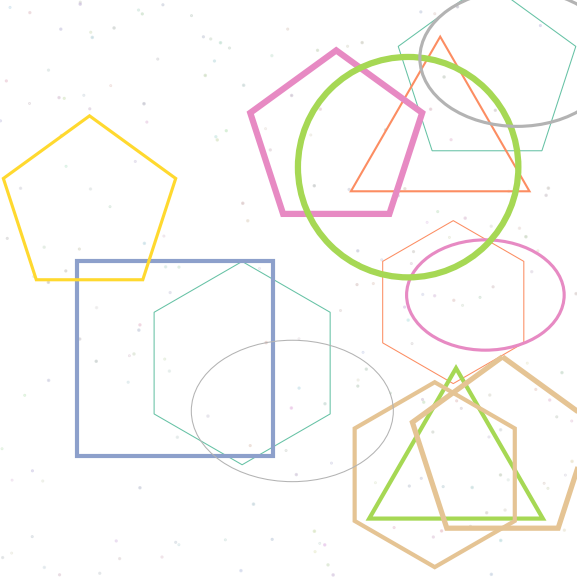[{"shape": "hexagon", "thickness": 0.5, "radius": 0.88, "center": [0.419, 0.37]}, {"shape": "pentagon", "thickness": 0.5, "radius": 0.81, "center": [0.843, 0.869]}, {"shape": "hexagon", "thickness": 0.5, "radius": 0.71, "center": [0.785, 0.476]}, {"shape": "triangle", "thickness": 1, "radius": 0.89, "center": [0.762, 0.757]}, {"shape": "square", "thickness": 2, "radius": 0.85, "center": [0.303, 0.378]}, {"shape": "oval", "thickness": 1.5, "radius": 0.68, "center": [0.84, 0.488]}, {"shape": "pentagon", "thickness": 3, "radius": 0.78, "center": [0.582, 0.755]}, {"shape": "triangle", "thickness": 2, "radius": 0.87, "center": [0.79, 0.188]}, {"shape": "circle", "thickness": 3, "radius": 0.95, "center": [0.707, 0.71]}, {"shape": "pentagon", "thickness": 1.5, "radius": 0.78, "center": [0.155, 0.642]}, {"shape": "hexagon", "thickness": 2, "radius": 0.8, "center": [0.753, 0.177]}, {"shape": "pentagon", "thickness": 2.5, "radius": 0.82, "center": [0.87, 0.217]}, {"shape": "oval", "thickness": 0.5, "radius": 0.87, "center": [0.506, 0.288]}, {"shape": "oval", "thickness": 1.5, "radius": 0.84, "center": [0.896, 0.899]}]